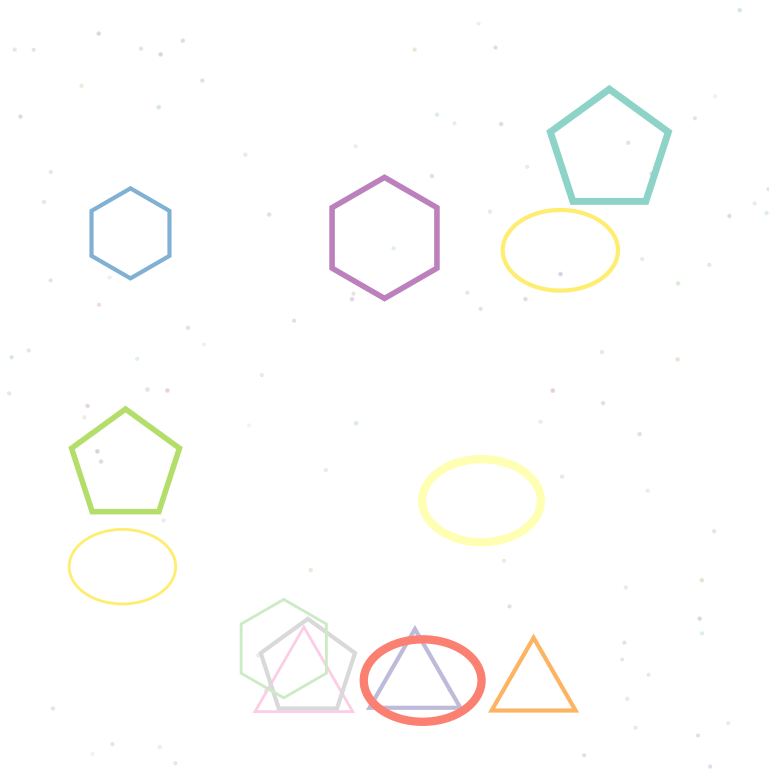[{"shape": "pentagon", "thickness": 2.5, "radius": 0.4, "center": [0.791, 0.804]}, {"shape": "oval", "thickness": 3, "radius": 0.39, "center": [0.625, 0.35]}, {"shape": "triangle", "thickness": 1.5, "radius": 0.34, "center": [0.539, 0.115]}, {"shape": "oval", "thickness": 3, "radius": 0.38, "center": [0.549, 0.116]}, {"shape": "hexagon", "thickness": 1.5, "radius": 0.29, "center": [0.169, 0.697]}, {"shape": "triangle", "thickness": 1.5, "radius": 0.31, "center": [0.693, 0.109]}, {"shape": "pentagon", "thickness": 2, "radius": 0.37, "center": [0.163, 0.395]}, {"shape": "triangle", "thickness": 1, "radius": 0.37, "center": [0.395, 0.112]}, {"shape": "pentagon", "thickness": 1.5, "radius": 0.32, "center": [0.4, 0.132]}, {"shape": "hexagon", "thickness": 2, "radius": 0.39, "center": [0.499, 0.691]}, {"shape": "hexagon", "thickness": 1, "radius": 0.32, "center": [0.369, 0.158]}, {"shape": "oval", "thickness": 1, "radius": 0.35, "center": [0.159, 0.264]}, {"shape": "oval", "thickness": 1.5, "radius": 0.37, "center": [0.728, 0.675]}]